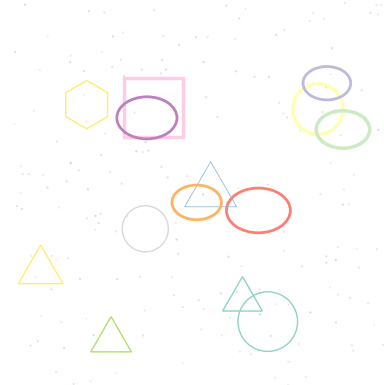[{"shape": "circle", "thickness": 1, "radius": 0.39, "center": [0.696, 0.165]}, {"shape": "triangle", "thickness": 1, "radius": 0.3, "center": [0.63, 0.222]}, {"shape": "circle", "thickness": 2.5, "radius": 0.33, "center": [0.826, 0.717]}, {"shape": "oval", "thickness": 2, "radius": 0.31, "center": [0.849, 0.784]}, {"shape": "oval", "thickness": 2, "radius": 0.41, "center": [0.671, 0.453]}, {"shape": "triangle", "thickness": 0.5, "radius": 0.39, "center": [0.547, 0.502]}, {"shape": "oval", "thickness": 2, "radius": 0.32, "center": [0.511, 0.474]}, {"shape": "triangle", "thickness": 1, "radius": 0.3, "center": [0.289, 0.117]}, {"shape": "square", "thickness": 2.5, "radius": 0.38, "center": [0.399, 0.721]}, {"shape": "circle", "thickness": 1, "radius": 0.3, "center": [0.377, 0.406]}, {"shape": "oval", "thickness": 2, "radius": 0.39, "center": [0.382, 0.694]}, {"shape": "oval", "thickness": 2.5, "radius": 0.35, "center": [0.891, 0.664]}, {"shape": "triangle", "thickness": 1, "radius": 0.33, "center": [0.106, 0.297]}, {"shape": "hexagon", "thickness": 1, "radius": 0.31, "center": [0.225, 0.728]}]